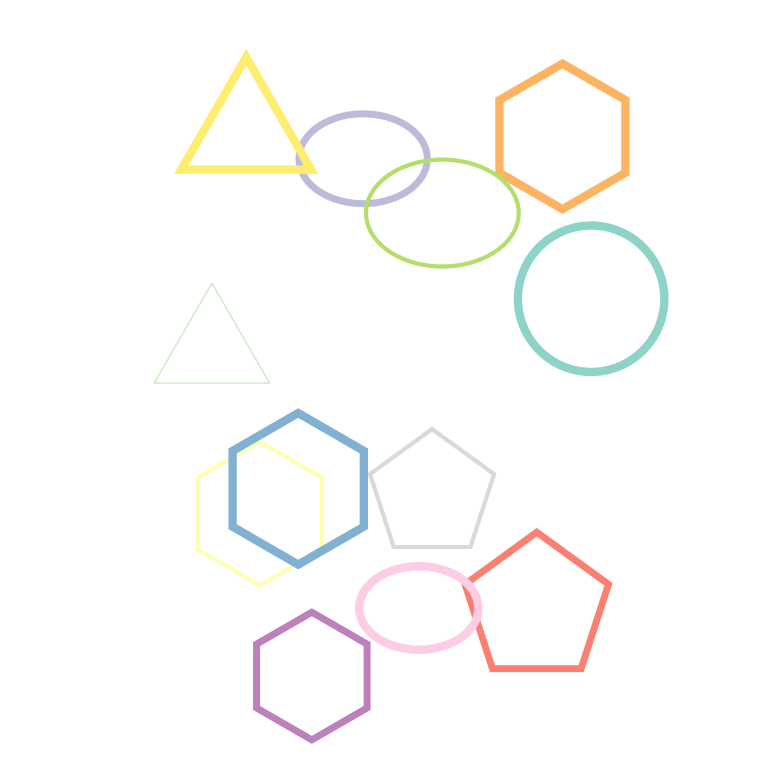[{"shape": "circle", "thickness": 3, "radius": 0.48, "center": [0.768, 0.612]}, {"shape": "hexagon", "thickness": 1.5, "radius": 0.47, "center": [0.337, 0.333]}, {"shape": "oval", "thickness": 2.5, "radius": 0.42, "center": [0.472, 0.794]}, {"shape": "pentagon", "thickness": 2.5, "radius": 0.49, "center": [0.697, 0.211]}, {"shape": "hexagon", "thickness": 3, "radius": 0.49, "center": [0.387, 0.365]}, {"shape": "hexagon", "thickness": 3, "radius": 0.47, "center": [0.73, 0.823]}, {"shape": "oval", "thickness": 1.5, "radius": 0.5, "center": [0.575, 0.723]}, {"shape": "oval", "thickness": 3, "radius": 0.39, "center": [0.544, 0.21]}, {"shape": "pentagon", "thickness": 1.5, "radius": 0.42, "center": [0.561, 0.358]}, {"shape": "hexagon", "thickness": 2.5, "radius": 0.41, "center": [0.405, 0.122]}, {"shape": "triangle", "thickness": 0.5, "radius": 0.43, "center": [0.275, 0.546]}, {"shape": "triangle", "thickness": 3, "radius": 0.49, "center": [0.32, 0.828]}]